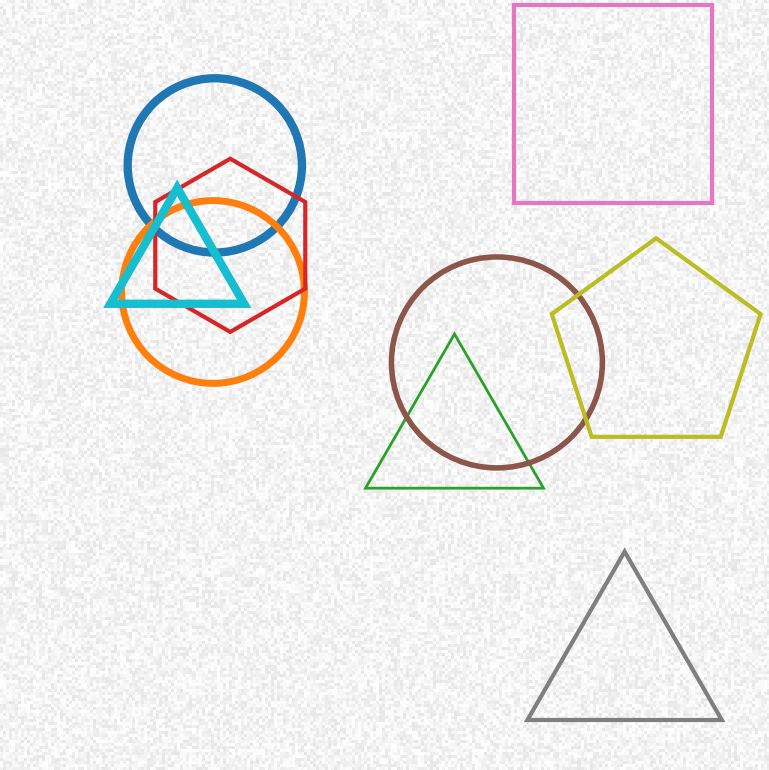[{"shape": "circle", "thickness": 3, "radius": 0.57, "center": [0.279, 0.785]}, {"shape": "circle", "thickness": 2.5, "radius": 0.59, "center": [0.277, 0.621]}, {"shape": "triangle", "thickness": 1, "radius": 0.67, "center": [0.59, 0.433]}, {"shape": "hexagon", "thickness": 1.5, "radius": 0.56, "center": [0.299, 0.681]}, {"shape": "circle", "thickness": 2, "radius": 0.68, "center": [0.645, 0.529]}, {"shape": "square", "thickness": 1.5, "radius": 0.64, "center": [0.796, 0.865]}, {"shape": "triangle", "thickness": 1.5, "radius": 0.73, "center": [0.811, 0.138]}, {"shape": "pentagon", "thickness": 1.5, "radius": 0.71, "center": [0.852, 0.548]}, {"shape": "triangle", "thickness": 3, "radius": 0.5, "center": [0.23, 0.656]}]